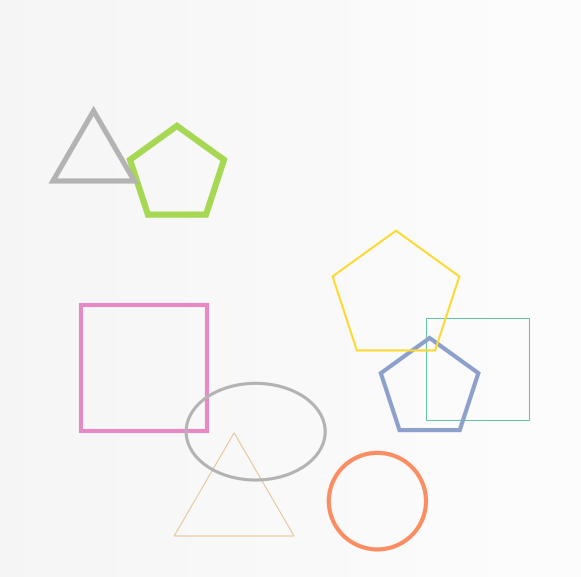[{"shape": "square", "thickness": 0.5, "radius": 0.44, "center": [0.822, 0.36]}, {"shape": "circle", "thickness": 2, "radius": 0.42, "center": [0.649, 0.131]}, {"shape": "pentagon", "thickness": 2, "radius": 0.44, "center": [0.739, 0.326]}, {"shape": "square", "thickness": 2, "radius": 0.54, "center": [0.248, 0.362]}, {"shape": "pentagon", "thickness": 3, "radius": 0.42, "center": [0.304, 0.696]}, {"shape": "pentagon", "thickness": 1, "radius": 0.57, "center": [0.681, 0.485]}, {"shape": "triangle", "thickness": 0.5, "radius": 0.6, "center": [0.403, 0.131]}, {"shape": "oval", "thickness": 1.5, "radius": 0.6, "center": [0.44, 0.252]}, {"shape": "triangle", "thickness": 2.5, "radius": 0.4, "center": [0.161, 0.726]}]